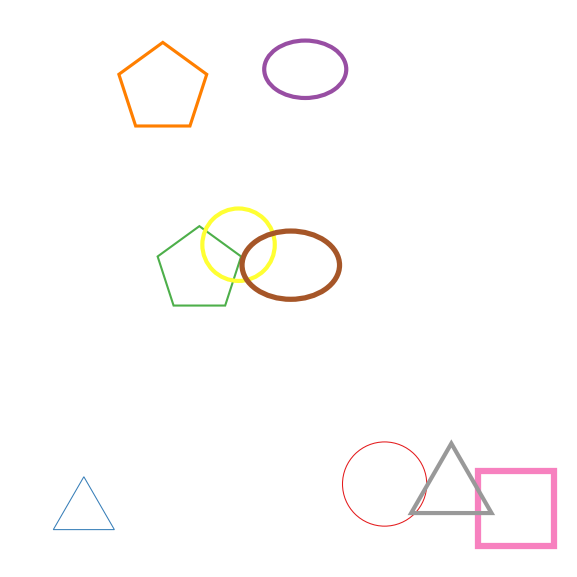[{"shape": "circle", "thickness": 0.5, "radius": 0.36, "center": [0.666, 0.161]}, {"shape": "triangle", "thickness": 0.5, "radius": 0.31, "center": [0.145, 0.113]}, {"shape": "pentagon", "thickness": 1, "radius": 0.38, "center": [0.345, 0.532]}, {"shape": "oval", "thickness": 2, "radius": 0.36, "center": [0.529, 0.879]}, {"shape": "pentagon", "thickness": 1.5, "radius": 0.4, "center": [0.282, 0.846]}, {"shape": "circle", "thickness": 2, "radius": 0.31, "center": [0.413, 0.575]}, {"shape": "oval", "thickness": 2.5, "radius": 0.42, "center": [0.504, 0.54]}, {"shape": "square", "thickness": 3, "radius": 0.33, "center": [0.894, 0.118]}, {"shape": "triangle", "thickness": 2, "radius": 0.4, "center": [0.782, 0.151]}]